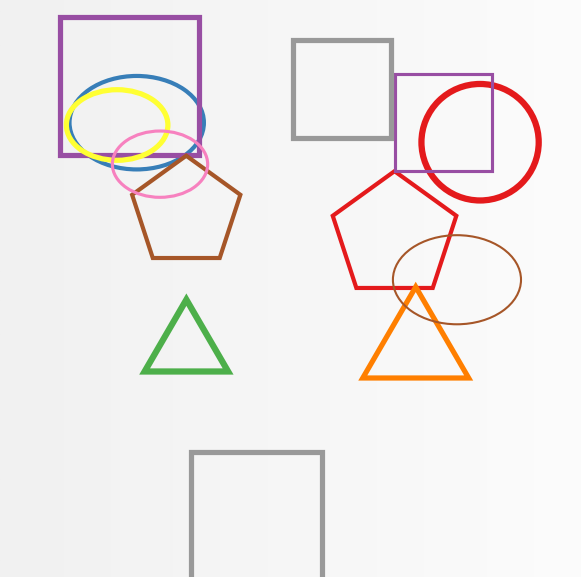[{"shape": "pentagon", "thickness": 2, "radius": 0.56, "center": [0.679, 0.591]}, {"shape": "circle", "thickness": 3, "radius": 0.5, "center": [0.826, 0.753]}, {"shape": "oval", "thickness": 2, "radius": 0.58, "center": [0.235, 0.787]}, {"shape": "triangle", "thickness": 3, "radius": 0.41, "center": [0.321, 0.397]}, {"shape": "square", "thickness": 2.5, "radius": 0.6, "center": [0.223, 0.85]}, {"shape": "square", "thickness": 1.5, "radius": 0.42, "center": [0.763, 0.786]}, {"shape": "triangle", "thickness": 2.5, "radius": 0.53, "center": [0.715, 0.397]}, {"shape": "oval", "thickness": 2.5, "radius": 0.44, "center": [0.202, 0.783]}, {"shape": "pentagon", "thickness": 2, "radius": 0.49, "center": [0.32, 0.632]}, {"shape": "oval", "thickness": 1, "radius": 0.55, "center": [0.786, 0.515]}, {"shape": "oval", "thickness": 1.5, "radius": 0.41, "center": [0.275, 0.715]}, {"shape": "square", "thickness": 2.5, "radius": 0.43, "center": [0.588, 0.845]}, {"shape": "square", "thickness": 2.5, "radius": 0.56, "center": [0.442, 0.105]}]